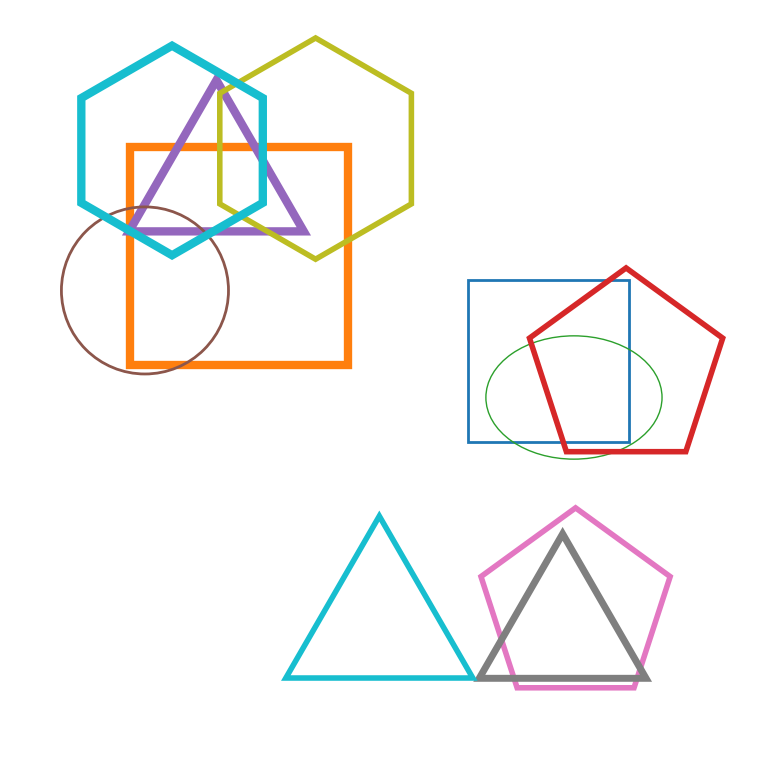[{"shape": "square", "thickness": 1, "radius": 0.52, "center": [0.713, 0.531]}, {"shape": "square", "thickness": 3, "radius": 0.71, "center": [0.31, 0.668]}, {"shape": "oval", "thickness": 0.5, "radius": 0.57, "center": [0.745, 0.484]}, {"shape": "pentagon", "thickness": 2, "radius": 0.66, "center": [0.813, 0.52]}, {"shape": "triangle", "thickness": 3, "radius": 0.65, "center": [0.281, 0.765]}, {"shape": "circle", "thickness": 1, "radius": 0.54, "center": [0.188, 0.623]}, {"shape": "pentagon", "thickness": 2, "radius": 0.65, "center": [0.747, 0.211]}, {"shape": "triangle", "thickness": 2.5, "radius": 0.63, "center": [0.731, 0.182]}, {"shape": "hexagon", "thickness": 2, "radius": 0.72, "center": [0.41, 0.807]}, {"shape": "triangle", "thickness": 2, "radius": 0.7, "center": [0.493, 0.19]}, {"shape": "hexagon", "thickness": 3, "radius": 0.68, "center": [0.223, 0.805]}]